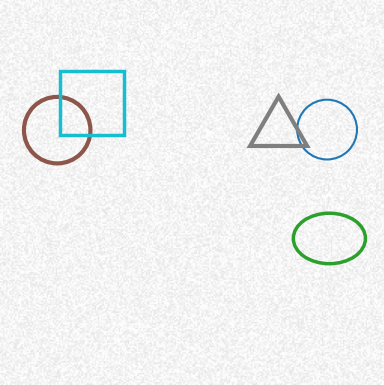[{"shape": "circle", "thickness": 1.5, "radius": 0.39, "center": [0.85, 0.663]}, {"shape": "oval", "thickness": 2.5, "radius": 0.47, "center": [0.856, 0.381]}, {"shape": "circle", "thickness": 3, "radius": 0.43, "center": [0.149, 0.662]}, {"shape": "triangle", "thickness": 3, "radius": 0.43, "center": [0.724, 0.664]}, {"shape": "square", "thickness": 2.5, "radius": 0.42, "center": [0.238, 0.733]}]